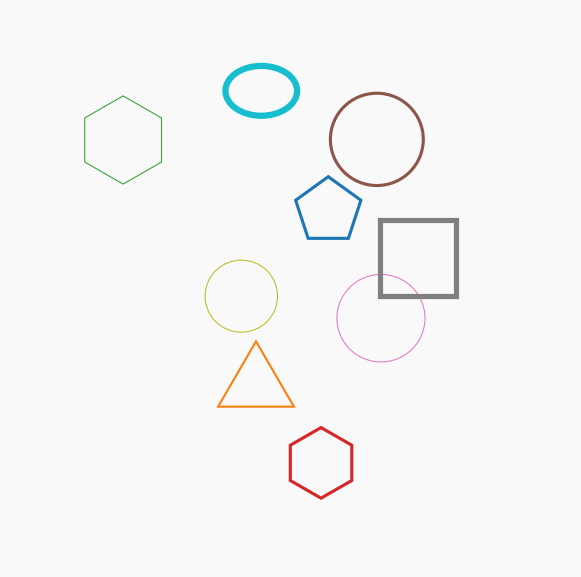[{"shape": "pentagon", "thickness": 1.5, "radius": 0.29, "center": [0.565, 0.634]}, {"shape": "triangle", "thickness": 1, "radius": 0.38, "center": [0.44, 0.333]}, {"shape": "hexagon", "thickness": 0.5, "radius": 0.38, "center": [0.212, 0.757]}, {"shape": "hexagon", "thickness": 1.5, "radius": 0.31, "center": [0.552, 0.198]}, {"shape": "circle", "thickness": 1.5, "radius": 0.4, "center": [0.648, 0.758]}, {"shape": "circle", "thickness": 0.5, "radius": 0.38, "center": [0.655, 0.448]}, {"shape": "square", "thickness": 2.5, "radius": 0.33, "center": [0.72, 0.553]}, {"shape": "circle", "thickness": 0.5, "radius": 0.31, "center": [0.415, 0.486]}, {"shape": "oval", "thickness": 3, "radius": 0.31, "center": [0.449, 0.842]}]